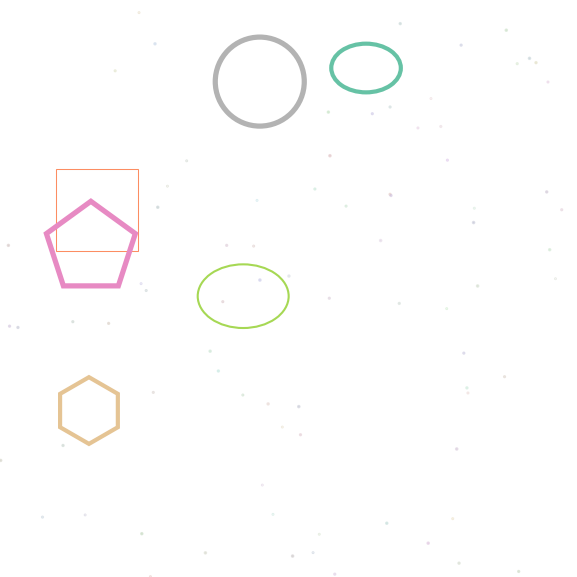[{"shape": "oval", "thickness": 2, "radius": 0.3, "center": [0.634, 0.881]}, {"shape": "square", "thickness": 0.5, "radius": 0.36, "center": [0.167, 0.635]}, {"shape": "pentagon", "thickness": 2.5, "radius": 0.4, "center": [0.157, 0.57]}, {"shape": "oval", "thickness": 1, "radius": 0.39, "center": [0.421, 0.486]}, {"shape": "hexagon", "thickness": 2, "radius": 0.29, "center": [0.154, 0.288]}, {"shape": "circle", "thickness": 2.5, "radius": 0.39, "center": [0.45, 0.858]}]